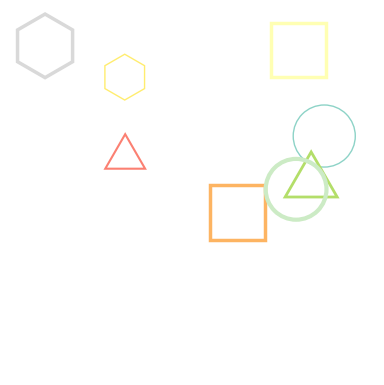[{"shape": "circle", "thickness": 1, "radius": 0.4, "center": [0.842, 0.647]}, {"shape": "square", "thickness": 2.5, "radius": 0.35, "center": [0.776, 0.87]}, {"shape": "triangle", "thickness": 1.5, "radius": 0.3, "center": [0.325, 0.592]}, {"shape": "square", "thickness": 2.5, "radius": 0.35, "center": [0.617, 0.448]}, {"shape": "triangle", "thickness": 2, "radius": 0.39, "center": [0.808, 0.527]}, {"shape": "hexagon", "thickness": 2.5, "radius": 0.41, "center": [0.117, 0.881]}, {"shape": "circle", "thickness": 3, "radius": 0.39, "center": [0.769, 0.508]}, {"shape": "hexagon", "thickness": 1, "radius": 0.3, "center": [0.324, 0.8]}]